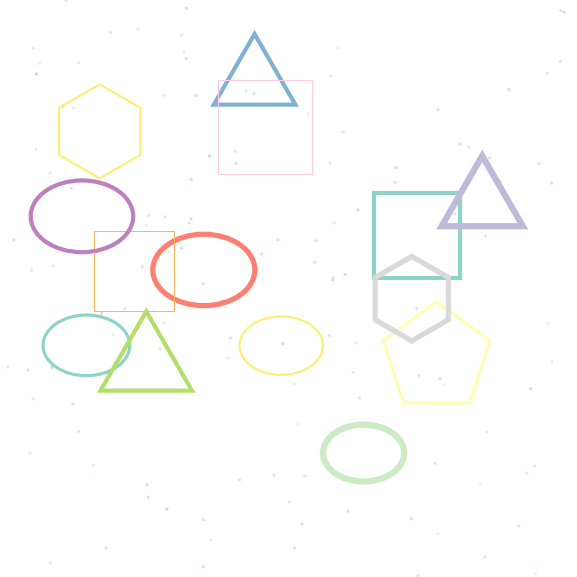[{"shape": "oval", "thickness": 1.5, "radius": 0.38, "center": [0.15, 0.401]}, {"shape": "square", "thickness": 2, "radius": 0.37, "center": [0.722, 0.592]}, {"shape": "pentagon", "thickness": 1.5, "radius": 0.48, "center": [0.756, 0.38]}, {"shape": "triangle", "thickness": 3, "radius": 0.41, "center": [0.835, 0.648]}, {"shape": "oval", "thickness": 2.5, "radius": 0.44, "center": [0.353, 0.532]}, {"shape": "triangle", "thickness": 2, "radius": 0.41, "center": [0.441, 0.859]}, {"shape": "square", "thickness": 0.5, "radius": 0.35, "center": [0.232, 0.529]}, {"shape": "triangle", "thickness": 2, "radius": 0.46, "center": [0.253, 0.368]}, {"shape": "square", "thickness": 0.5, "radius": 0.41, "center": [0.458, 0.779]}, {"shape": "hexagon", "thickness": 2.5, "radius": 0.37, "center": [0.713, 0.482]}, {"shape": "oval", "thickness": 2, "radius": 0.44, "center": [0.142, 0.625]}, {"shape": "oval", "thickness": 3, "radius": 0.35, "center": [0.63, 0.215]}, {"shape": "hexagon", "thickness": 1, "radius": 0.41, "center": [0.173, 0.772]}, {"shape": "oval", "thickness": 1, "radius": 0.36, "center": [0.487, 0.401]}]